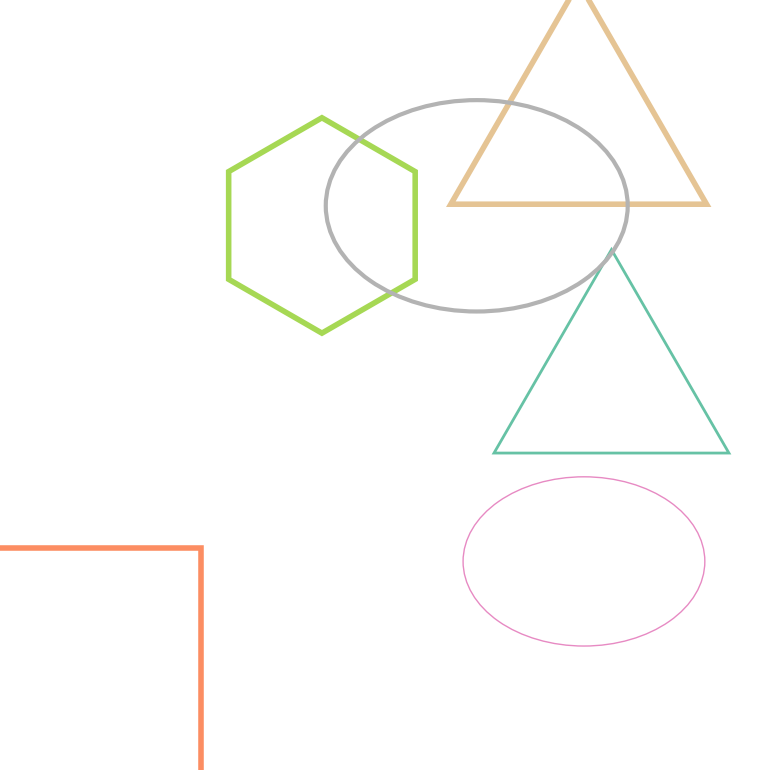[{"shape": "triangle", "thickness": 1, "radius": 0.88, "center": [0.794, 0.5]}, {"shape": "square", "thickness": 2, "radius": 0.8, "center": [0.101, 0.128]}, {"shape": "oval", "thickness": 0.5, "radius": 0.78, "center": [0.758, 0.271]}, {"shape": "hexagon", "thickness": 2, "radius": 0.7, "center": [0.418, 0.707]}, {"shape": "triangle", "thickness": 2, "radius": 0.96, "center": [0.752, 0.831]}, {"shape": "oval", "thickness": 1.5, "radius": 0.98, "center": [0.619, 0.733]}]